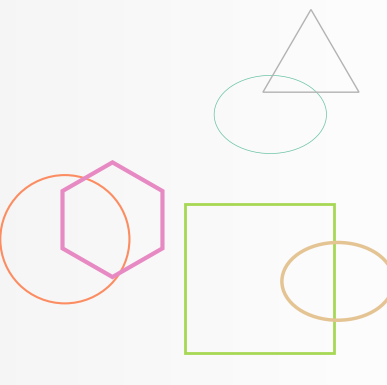[{"shape": "oval", "thickness": 0.5, "radius": 0.72, "center": [0.698, 0.703]}, {"shape": "circle", "thickness": 1.5, "radius": 0.83, "center": [0.167, 0.379]}, {"shape": "hexagon", "thickness": 3, "radius": 0.74, "center": [0.29, 0.429]}, {"shape": "square", "thickness": 2, "radius": 0.96, "center": [0.67, 0.277]}, {"shape": "oval", "thickness": 2.5, "radius": 0.72, "center": [0.872, 0.269]}, {"shape": "triangle", "thickness": 1, "radius": 0.72, "center": [0.803, 0.832]}]